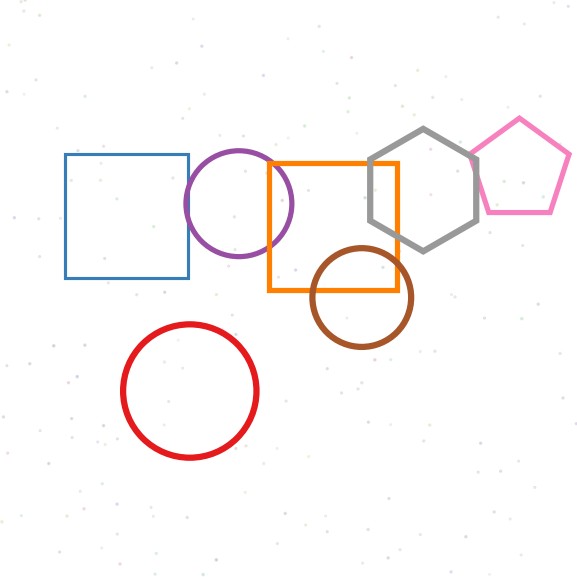[{"shape": "circle", "thickness": 3, "radius": 0.58, "center": [0.329, 0.322]}, {"shape": "square", "thickness": 1.5, "radius": 0.54, "center": [0.219, 0.625]}, {"shape": "circle", "thickness": 2.5, "radius": 0.46, "center": [0.414, 0.646]}, {"shape": "square", "thickness": 2.5, "radius": 0.55, "center": [0.577, 0.607]}, {"shape": "circle", "thickness": 3, "radius": 0.43, "center": [0.626, 0.484]}, {"shape": "pentagon", "thickness": 2.5, "radius": 0.45, "center": [0.899, 0.704]}, {"shape": "hexagon", "thickness": 3, "radius": 0.53, "center": [0.733, 0.67]}]